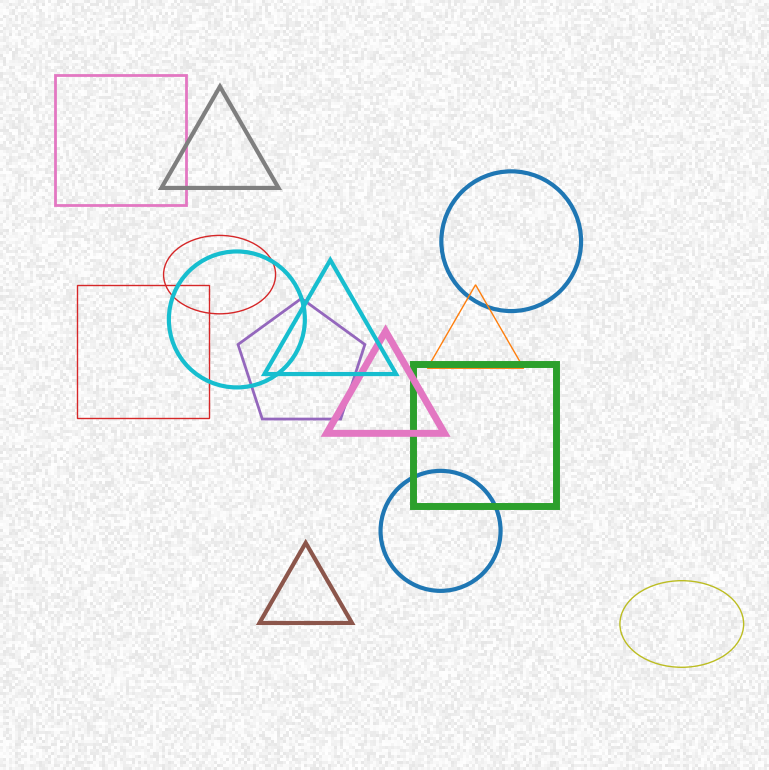[{"shape": "circle", "thickness": 1.5, "radius": 0.39, "center": [0.572, 0.311]}, {"shape": "circle", "thickness": 1.5, "radius": 0.45, "center": [0.664, 0.687]}, {"shape": "triangle", "thickness": 0.5, "radius": 0.36, "center": [0.618, 0.558]}, {"shape": "square", "thickness": 2.5, "radius": 0.46, "center": [0.63, 0.435]}, {"shape": "square", "thickness": 0.5, "radius": 0.43, "center": [0.186, 0.543]}, {"shape": "oval", "thickness": 0.5, "radius": 0.36, "center": [0.285, 0.643]}, {"shape": "pentagon", "thickness": 1, "radius": 0.43, "center": [0.392, 0.526]}, {"shape": "triangle", "thickness": 1.5, "radius": 0.35, "center": [0.397, 0.226]}, {"shape": "square", "thickness": 1, "radius": 0.42, "center": [0.157, 0.818]}, {"shape": "triangle", "thickness": 2.5, "radius": 0.44, "center": [0.501, 0.481]}, {"shape": "triangle", "thickness": 1.5, "radius": 0.44, "center": [0.286, 0.8]}, {"shape": "oval", "thickness": 0.5, "radius": 0.4, "center": [0.885, 0.19]}, {"shape": "circle", "thickness": 1.5, "radius": 0.44, "center": [0.308, 0.585]}, {"shape": "triangle", "thickness": 1.5, "radius": 0.49, "center": [0.429, 0.564]}]